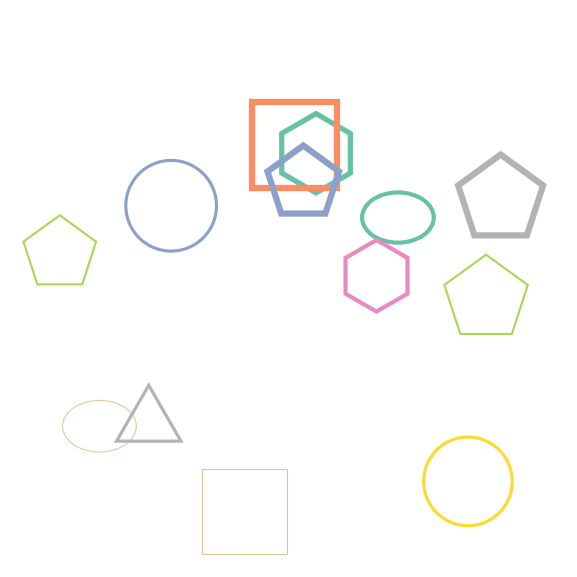[{"shape": "oval", "thickness": 2, "radius": 0.31, "center": [0.689, 0.622]}, {"shape": "hexagon", "thickness": 2.5, "radius": 0.34, "center": [0.547, 0.734]}, {"shape": "square", "thickness": 3, "radius": 0.37, "center": [0.51, 0.748]}, {"shape": "pentagon", "thickness": 3, "radius": 0.33, "center": [0.525, 0.682]}, {"shape": "circle", "thickness": 1.5, "radius": 0.39, "center": [0.296, 0.643]}, {"shape": "hexagon", "thickness": 2, "radius": 0.31, "center": [0.652, 0.522]}, {"shape": "pentagon", "thickness": 1, "radius": 0.33, "center": [0.103, 0.56]}, {"shape": "pentagon", "thickness": 1, "radius": 0.38, "center": [0.842, 0.482]}, {"shape": "circle", "thickness": 1.5, "radius": 0.38, "center": [0.81, 0.166]}, {"shape": "oval", "thickness": 0.5, "radius": 0.32, "center": [0.172, 0.261]}, {"shape": "square", "thickness": 0.5, "radius": 0.37, "center": [0.424, 0.113]}, {"shape": "triangle", "thickness": 1.5, "radius": 0.32, "center": [0.258, 0.267]}, {"shape": "pentagon", "thickness": 3, "radius": 0.39, "center": [0.867, 0.654]}]